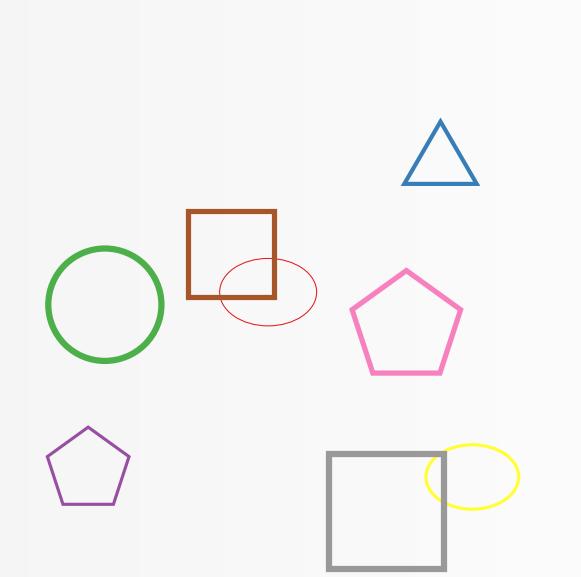[{"shape": "oval", "thickness": 0.5, "radius": 0.42, "center": [0.461, 0.493]}, {"shape": "triangle", "thickness": 2, "radius": 0.36, "center": [0.758, 0.717]}, {"shape": "circle", "thickness": 3, "radius": 0.49, "center": [0.18, 0.471]}, {"shape": "pentagon", "thickness": 1.5, "radius": 0.37, "center": [0.152, 0.186]}, {"shape": "oval", "thickness": 1.5, "radius": 0.4, "center": [0.813, 0.173]}, {"shape": "square", "thickness": 2.5, "radius": 0.37, "center": [0.397, 0.559]}, {"shape": "pentagon", "thickness": 2.5, "radius": 0.49, "center": [0.699, 0.433]}, {"shape": "square", "thickness": 3, "radius": 0.5, "center": [0.665, 0.113]}]